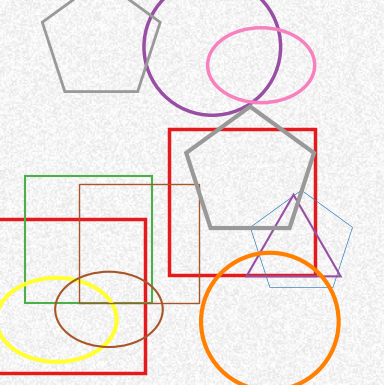[{"shape": "square", "thickness": 2.5, "radius": 1.0, "center": [0.177, 0.231]}, {"shape": "square", "thickness": 2.5, "radius": 0.95, "center": [0.629, 0.475]}, {"shape": "pentagon", "thickness": 0.5, "radius": 0.7, "center": [0.783, 0.366]}, {"shape": "square", "thickness": 1.5, "radius": 0.83, "center": [0.23, 0.378]}, {"shape": "triangle", "thickness": 1.5, "radius": 0.71, "center": [0.762, 0.353]}, {"shape": "circle", "thickness": 2.5, "radius": 0.89, "center": [0.551, 0.878]}, {"shape": "circle", "thickness": 3, "radius": 0.89, "center": [0.701, 0.165]}, {"shape": "oval", "thickness": 3, "radius": 0.78, "center": [0.147, 0.169]}, {"shape": "oval", "thickness": 1.5, "radius": 0.7, "center": [0.283, 0.196]}, {"shape": "square", "thickness": 1, "radius": 0.78, "center": [0.361, 0.367]}, {"shape": "oval", "thickness": 2.5, "radius": 0.7, "center": [0.678, 0.831]}, {"shape": "pentagon", "thickness": 3, "radius": 0.87, "center": [0.65, 0.549]}, {"shape": "pentagon", "thickness": 2, "radius": 0.81, "center": [0.263, 0.892]}]